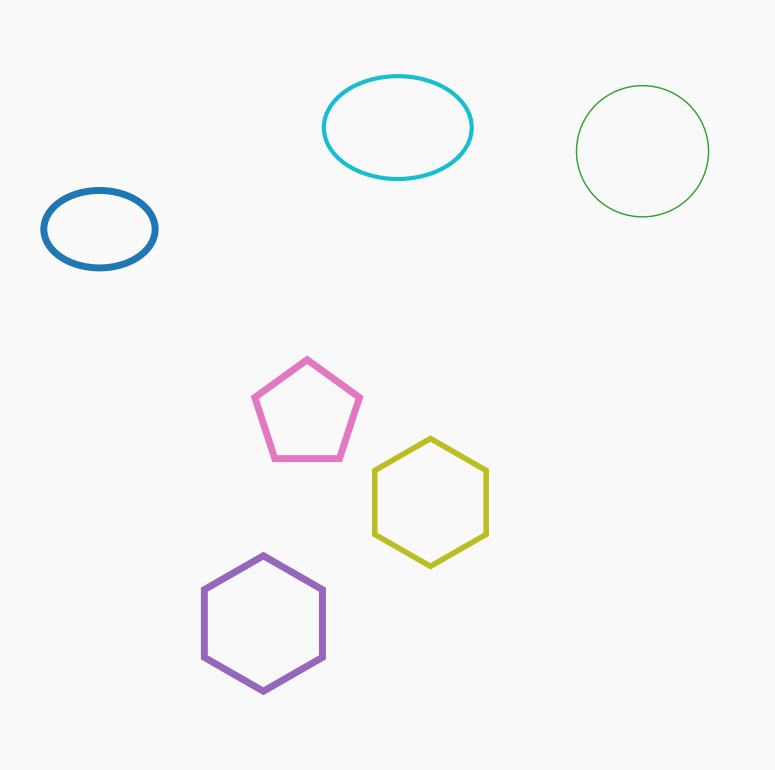[{"shape": "oval", "thickness": 2.5, "radius": 0.36, "center": [0.128, 0.702]}, {"shape": "circle", "thickness": 0.5, "radius": 0.43, "center": [0.829, 0.804]}, {"shape": "hexagon", "thickness": 2.5, "radius": 0.44, "center": [0.34, 0.19]}, {"shape": "pentagon", "thickness": 2.5, "radius": 0.35, "center": [0.396, 0.462]}, {"shape": "hexagon", "thickness": 2, "radius": 0.41, "center": [0.555, 0.347]}, {"shape": "oval", "thickness": 1.5, "radius": 0.48, "center": [0.513, 0.834]}]